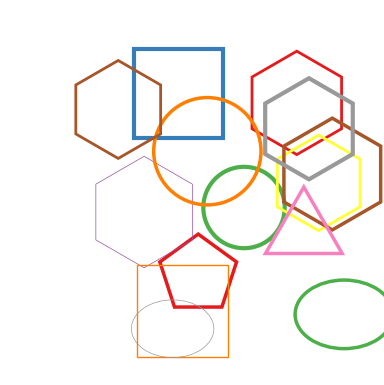[{"shape": "hexagon", "thickness": 2, "radius": 0.67, "center": [0.771, 0.733]}, {"shape": "pentagon", "thickness": 2.5, "radius": 0.52, "center": [0.515, 0.287]}, {"shape": "square", "thickness": 3, "radius": 0.58, "center": [0.464, 0.757]}, {"shape": "oval", "thickness": 2.5, "radius": 0.64, "center": [0.894, 0.183]}, {"shape": "circle", "thickness": 3, "radius": 0.53, "center": [0.634, 0.461]}, {"shape": "hexagon", "thickness": 0.5, "radius": 0.72, "center": [0.374, 0.449]}, {"shape": "circle", "thickness": 2.5, "radius": 0.7, "center": [0.539, 0.607]}, {"shape": "square", "thickness": 1, "radius": 0.6, "center": [0.474, 0.192]}, {"shape": "hexagon", "thickness": 2, "radius": 0.62, "center": [0.828, 0.525]}, {"shape": "hexagon", "thickness": 2, "radius": 0.64, "center": [0.307, 0.716]}, {"shape": "hexagon", "thickness": 2.5, "radius": 0.73, "center": [0.863, 0.548]}, {"shape": "triangle", "thickness": 2.5, "radius": 0.57, "center": [0.789, 0.399]}, {"shape": "hexagon", "thickness": 3, "radius": 0.66, "center": [0.803, 0.666]}, {"shape": "oval", "thickness": 0.5, "radius": 0.54, "center": [0.448, 0.146]}]